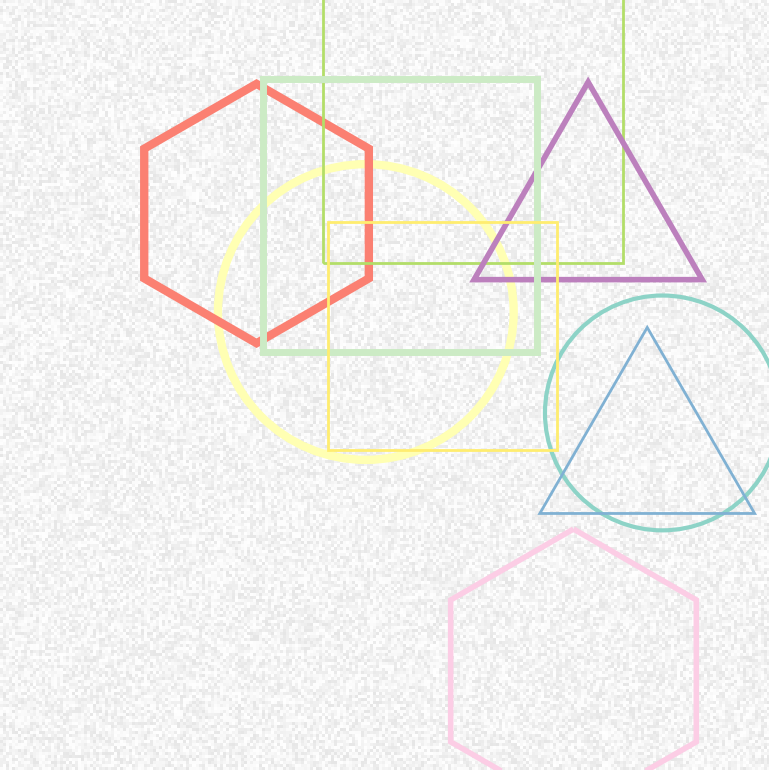[{"shape": "circle", "thickness": 1.5, "radius": 0.76, "center": [0.86, 0.464]}, {"shape": "circle", "thickness": 3, "radius": 0.96, "center": [0.475, 0.595]}, {"shape": "hexagon", "thickness": 3, "radius": 0.84, "center": [0.333, 0.723]}, {"shape": "triangle", "thickness": 1, "radius": 0.81, "center": [0.841, 0.414]}, {"shape": "square", "thickness": 1, "radius": 0.97, "center": [0.614, 0.853]}, {"shape": "hexagon", "thickness": 2, "radius": 0.92, "center": [0.745, 0.129]}, {"shape": "triangle", "thickness": 2, "radius": 0.86, "center": [0.764, 0.722]}, {"shape": "square", "thickness": 2.5, "radius": 0.89, "center": [0.519, 0.72]}, {"shape": "square", "thickness": 1, "radius": 0.74, "center": [0.575, 0.563]}]